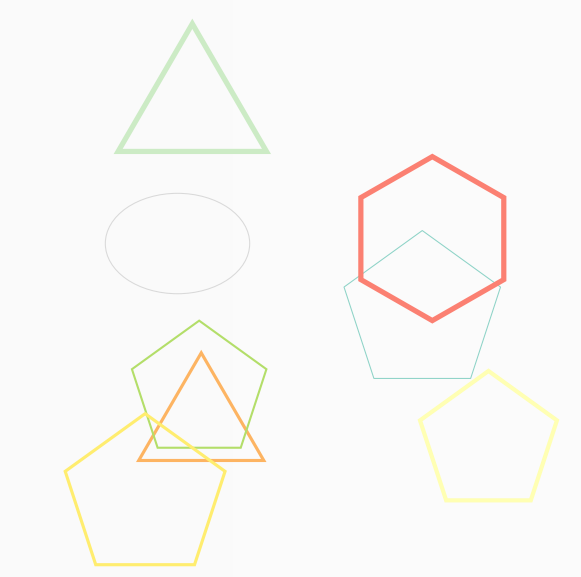[{"shape": "pentagon", "thickness": 0.5, "radius": 0.71, "center": [0.726, 0.458]}, {"shape": "pentagon", "thickness": 2, "radius": 0.62, "center": [0.84, 0.233]}, {"shape": "hexagon", "thickness": 2.5, "radius": 0.71, "center": [0.744, 0.586]}, {"shape": "triangle", "thickness": 1.5, "radius": 0.62, "center": [0.346, 0.264]}, {"shape": "pentagon", "thickness": 1, "radius": 0.61, "center": [0.343, 0.322]}, {"shape": "oval", "thickness": 0.5, "radius": 0.62, "center": [0.305, 0.577]}, {"shape": "triangle", "thickness": 2.5, "radius": 0.74, "center": [0.331, 0.811]}, {"shape": "pentagon", "thickness": 1.5, "radius": 0.72, "center": [0.25, 0.138]}]